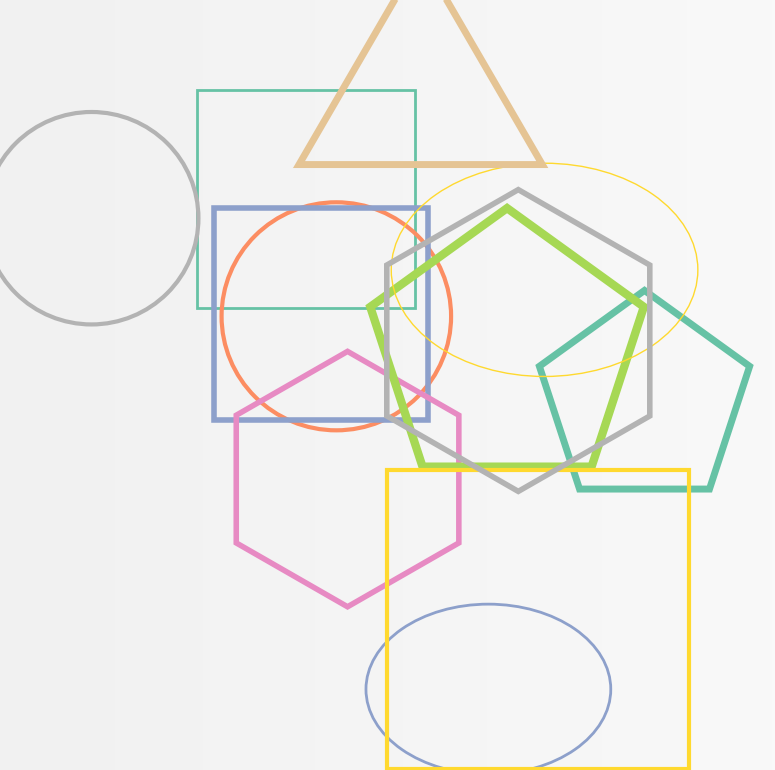[{"shape": "square", "thickness": 1, "radius": 0.71, "center": [0.395, 0.741]}, {"shape": "pentagon", "thickness": 2.5, "radius": 0.71, "center": [0.832, 0.48]}, {"shape": "circle", "thickness": 1.5, "radius": 0.74, "center": [0.434, 0.589]}, {"shape": "oval", "thickness": 1, "radius": 0.79, "center": [0.63, 0.105]}, {"shape": "square", "thickness": 2, "radius": 0.69, "center": [0.414, 0.592]}, {"shape": "hexagon", "thickness": 2, "radius": 0.83, "center": [0.448, 0.378]}, {"shape": "pentagon", "thickness": 3, "radius": 0.93, "center": [0.654, 0.544]}, {"shape": "oval", "thickness": 0.5, "radius": 0.99, "center": [0.703, 0.65]}, {"shape": "square", "thickness": 1.5, "radius": 0.97, "center": [0.694, 0.195]}, {"shape": "triangle", "thickness": 2.5, "radius": 0.91, "center": [0.543, 0.877]}, {"shape": "hexagon", "thickness": 2, "radius": 0.98, "center": [0.669, 0.558]}, {"shape": "circle", "thickness": 1.5, "radius": 0.69, "center": [0.118, 0.717]}]